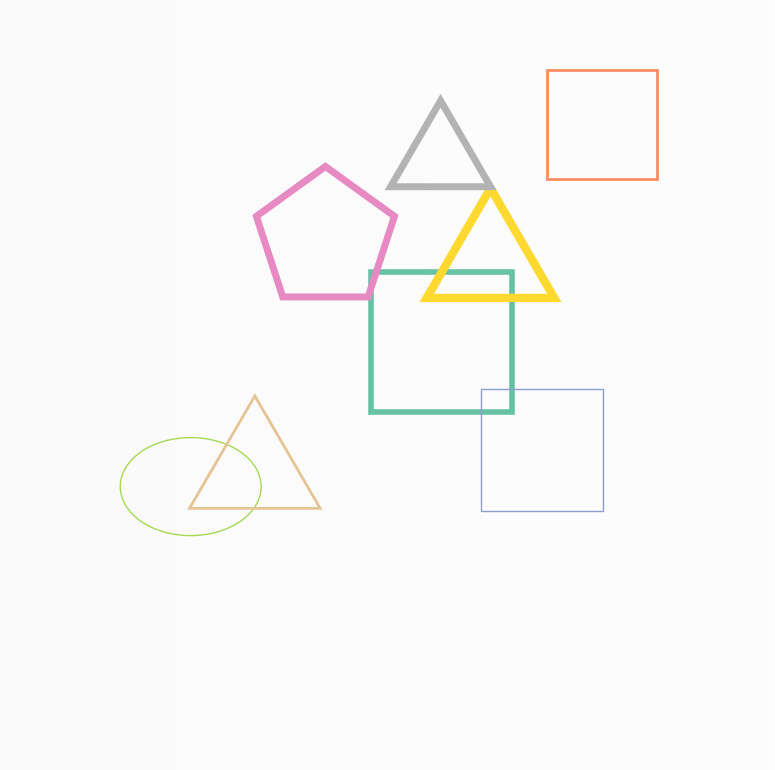[{"shape": "square", "thickness": 2, "radius": 0.46, "center": [0.57, 0.556]}, {"shape": "square", "thickness": 1, "radius": 0.35, "center": [0.777, 0.839]}, {"shape": "square", "thickness": 0.5, "radius": 0.4, "center": [0.699, 0.416]}, {"shape": "pentagon", "thickness": 2.5, "radius": 0.47, "center": [0.42, 0.69]}, {"shape": "oval", "thickness": 0.5, "radius": 0.45, "center": [0.246, 0.368]}, {"shape": "triangle", "thickness": 3, "radius": 0.47, "center": [0.633, 0.661]}, {"shape": "triangle", "thickness": 1, "radius": 0.49, "center": [0.329, 0.388]}, {"shape": "triangle", "thickness": 2.5, "radius": 0.37, "center": [0.568, 0.795]}]